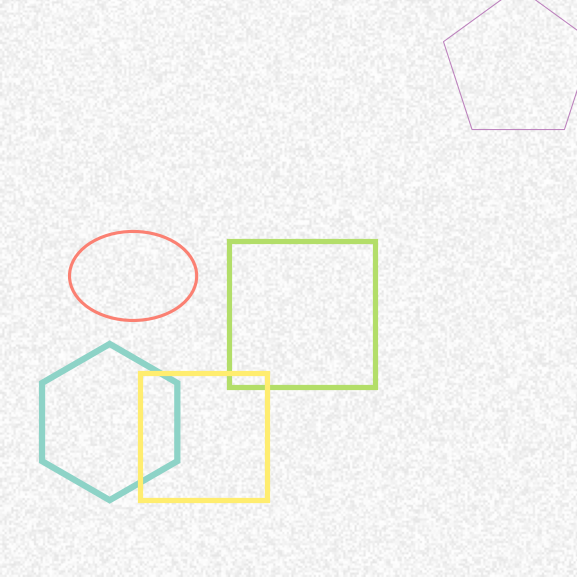[{"shape": "hexagon", "thickness": 3, "radius": 0.68, "center": [0.19, 0.268]}, {"shape": "oval", "thickness": 1.5, "radius": 0.55, "center": [0.23, 0.521]}, {"shape": "square", "thickness": 2.5, "radius": 0.63, "center": [0.523, 0.455]}, {"shape": "pentagon", "thickness": 0.5, "radius": 0.68, "center": [0.897, 0.885]}, {"shape": "square", "thickness": 2.5, "radius": 0.55, "center": [0.353, 0.243]}]